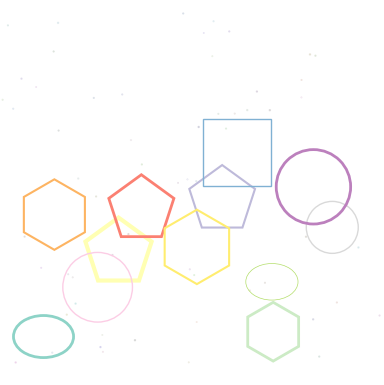[{"shape": "oval", "thickness": 2, "radius": 0.39, "center": [0.113, 0.126]}, {"shape": "pentagon", "thickness": 3, "radius": 0.45, "center": [0.308, 0.345]}, {"shape": "pentagon", "thickness": 1.5, "radius": 0.45, "center": [0.577, 0.482]}, {"shape": "pentagon", "thickness": 2, "radius": 0.44, "center": [0.367, 0.457]}, {"shape": "square", "thickness": 1, "radius": 0.44, "center": [0.616, 0.605]}, {"shape": "hexagon", "thickness": 1.5, "radius": 0.46, "center": [0.141, 0.443]}, {"shape": "oval", "thickness": 0.5, "radius": 0.34, "center": [0.706, 0.268]}, {"shape": "circle", "thickness": 1, "radius": 0.45, "center": [0.254, 0.254]}, {"shape": "circle", "thickness": 1, "radius": 0.34, "center": [0.863, 0.409]}, {"shape": "circle", "thickness": 2, "radius": 0.48, "center": [0.814, 0.515]}, {"shape": "hexagon", "thickness": 2, "radius": 0.38, "center": [0.71, 0.138]}, {"shape": "hexagon", "thickness": 1.5, "radius": 0.48, "center": [0.511, 0.359]}]